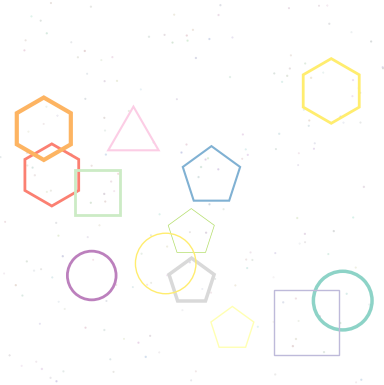[{"shape": "circle", "thickness": 2.5, "radius": 0.38, "center": [0.89, 0.219]}, {"shape": "pentagon", "thickness": 1, "radius": 0.29, "center": [0.604, 0.145]}, {"shape": "square", "thickness": 1, "radius": 0.42, "center": [0.797, 0.163]}, {"shape": "hexagon", "thickness": 2, "radius": 0.4, "center": [0.135, 0.546]}, {"shape": "pentagon", "thickness": 1.5, "radius": 0.39, "center": [0.549, 0.542]}, {"shape": "hexagon", "thickness": 3, "radius": 0.41, "center": [0.114, 0.666]}, {"shape": "pentagon", "thickness": 0.5, "radius": 0.31, "center": [0.497, 0.395]}, {"shape": "triangle", "thickness": 1.5, "radius": 0.38, "center": [0.347, 0.647]}, {"shape": "pentagon", "thickness": 2.5, "radius": 0.31, "center": [0.498, 0.268]}, {"shape": "circle", "thickness": 2, "radius": 0.32, "center": [0.238, 0.284]}, {"shape": "square", "thickness": 2, "radius": 0.29, "center": [0.254, 0.499]}, {"shape": "circle", "thickness": 1, "radius": 0.39, "center": [0.43, 0.316]}, {"shape": "hexagon", "thickness": 2, "radius": 0.42, "center": [0.86, 0.764]}]